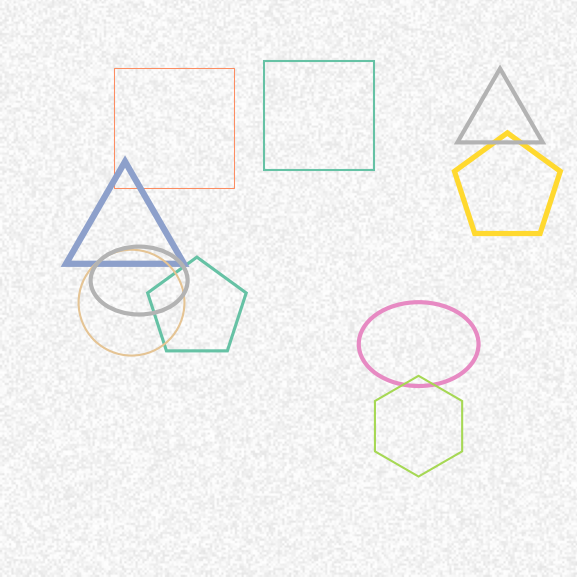[{"shape": "pentagon", "thickness": 1.5, "radius": 0.45, "center": [0.341, 0.464]}, {"shape": "square", "thickness": 1, "radius": 0.47, "center": [0.553, 0.799]}, {"shape": "square", "thickness": 0.5, "radius": 0.52, "center": [0.301, 0.778]}, {"shape": "triangle", "thickness": 3, "radius": 0.59, "center": [0.217, 0.601]}, {"shape": "oval", "thickness": 2, "radius": 0.52, "center": [0.725, 0.403]}, {"shape": "hexagon", "thickness": 1, "radius": 0.44, "center": [0.725, 0.261]}, {"shape": "pentagon", "thickness": 2.5, "radius": 0.48, "center": [0.879, 0.673]}, {"shape": "circle", "thickness": 1, "radius": 0.46, "center": [0.228, 0.475]}, {"shape": "triangle", "thickness": 2, "radius": 0.43, "center": [0.866, 0.795]}, {"shape": "oval", "thickness": 2, "radius": 0.42, "center": [0.241, 0.513]}]